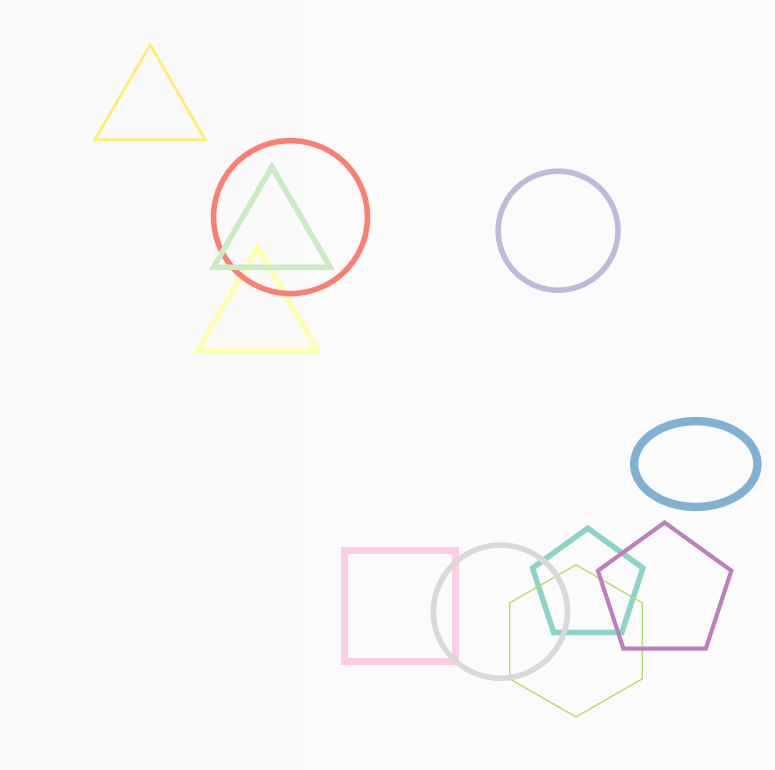[{"shape": "pentagon", "thickness": 2, "radius": 0.37, "center": [0.758, 0.239]}, {"shape": "triangle", "thickness": 2, "radius": 0.45, "center": [0.332, 0.589]}, {"shape": "circle", "thickness": 2, "radius": 0.39, "center": [0.72, 0.7]}, {"shape": "circle", "thickness": 2, "radius": 0.5, "center": [0.375, 0.718]}, {"shape": "oval", "thickness": 3, "radius": 0.4, "center": [0.898, 0.397]}, {"shape": "hexagon", "thickness": 0.5, "radius": 0.49, "center": [0.743, 0.168]}, {"shape": "square", "thickness": 2.5, "radius": 0.36, "center": [0.516, 0.214]}, {"shape": "circle", "thickness": 2, "radius": 0.43, "center": [0.646, 0.206]}, {"shape": "pentagon", "thickness": 1.5, "radius": 0.45, "center": [0.858, 0.231]}, {"shape": "triangle", "thickness": 2, "radius": 0.44, "center": [0.351, 0.696]}, {"shape": "triangle", "thickness": 1, "radius": 0.41, "center": [0.194, 0.86]}]